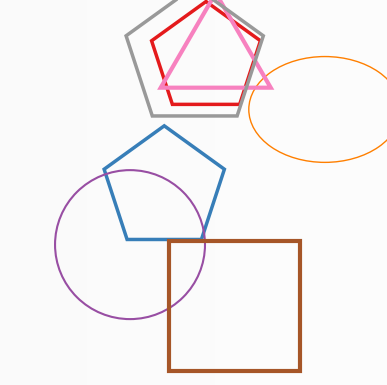[{"shape": "pentagon", "thickness": 2.5, "radius": 0.74, "center": [0.532, 0.848]}, {"shape": "pentagon", "thickness": 2.5, "radius": 0.82, "center": [0.424, 0.51]}, {"shape": "circle", "thickness": 1.5, "radius": 0.97, "center": [0.336, 0.365]}, {"shape": "oval", "thickness": 1, "radius": 0.98, "center": [0.838, 0.716]}, {"shape": "square", "thickness": 3, "radius": 0.84, "center": [0.605, 0.205]}, {"shape": "triangle", "thickness": 3, "radius": 0.82, "center": [0.557, 0.854]}, {"shape": "pentagon", "thickness": 2.5, "radius": 0.93, "center": [0.502, 0.849]}]